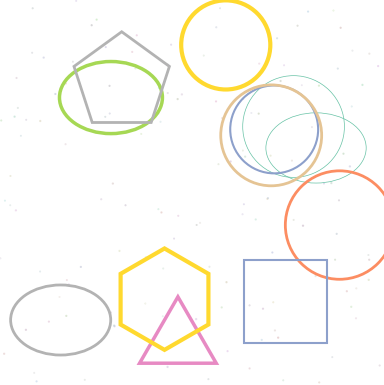[{"shape": "circle", "thickness": 0.5, "radius": 0.66, "center": [0.763, 0.671]}, {"shape": "oval", "thickness": 0.5, "radius": 0.65, "center": [0.821, 0.616]}, {"shape": "circle", "thickness": 2, "radius": 0.7, "center": [0.882, 0.415]}, {"shape": "circle", "thickness": 1.5, "radius": 0.57, "center": [0.712, 0.664]}, {"shape": "square", "thickness": 1.5, "radius": 0.54, "center": [0.741, 0.217]}, {"shape": "triangle", "thickness": 2.5, "radius": 0.57, "center": [0.462, 0.114]}, {"shape": "oval", "thickness": 2.5, "radius": 0.67, "center": [0.288, 0.747]}, {"shape": "circle", "thickness": 3, "radius": 0.58, "center": [0.586, 0.883]}, {"shape": "hexagon", "thickness": 3, "radius": 0.66, "center": [0.427, 0.223]}, {"shape": "circle", "thickness": 2, "radius": 0.66, "center": [0.704, 0.648]}, {"shape": "pentagon", "thickness": 2, "radius": 0.65, "center": [0.316, 0.787]}, {"shape": "oval", "thickness": 2, "radius": 0.65, "center": [0.158, 0.169]}]